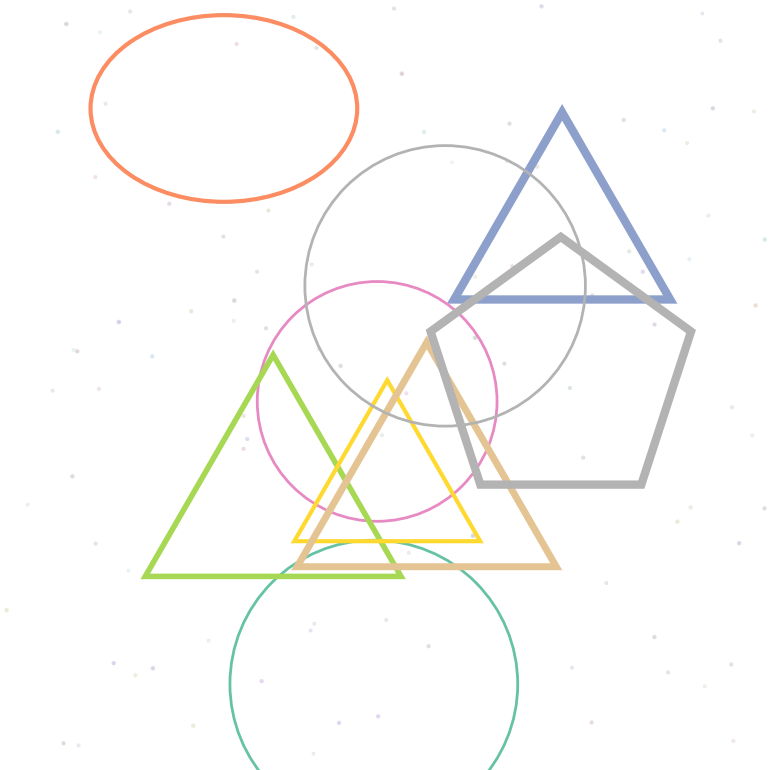[{"shape": "circle", "thickness": 1, "radius": 0.93, "center": [0.485, 0.112]}, {"shape": "oval", "thickness": 1.5, "radius": 0.87, "center": [0.291, 0.859]}, {"shape": "triangle", "thickness": 3, "radius": 0.81, "center": [0.73, 0.692]}, {"shape": "circle", "thickness": 1, "radius": 0.78, "center": [0.49, 0.479]}, {"shape": "triangle", "thickness": 2, "radius": 0.96, "center": [0.355, 0.347]}, {"shape": "triangle", "thickness": 1.5, "radius": 0.7, "center": [0.503, 0.367]}, {"shape": "triangle", "thickness": 2.5, "radius": 0.97, "center": [0.554, 0.361]}, {"shape": "pentagon", "thickness": 3, "radius": 0.89, "center": [0.728, 0.515]}, {"shape": "circle", "thickness": 1, "radius": 0.91, "center": [0.578, 0.629]}]